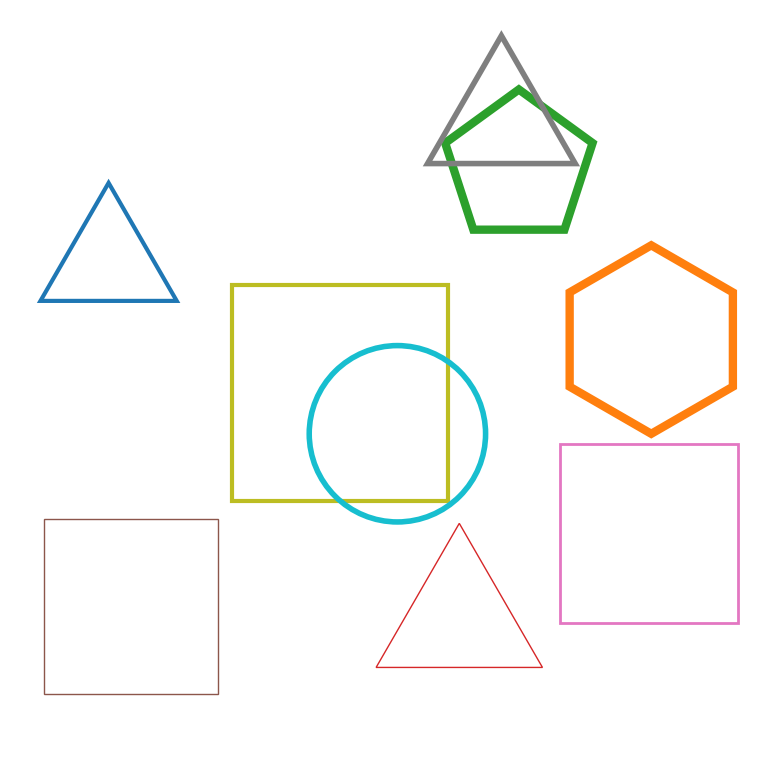[{"shape": "triangle", "thickness": 1.5, "radius": 0.51, "center": [0.141, 0.66]}, {"shape": "hexagon", "thickness": 3, "radius": 0.61, "center": [0.846, 0.559]}, {"shape": "pentagon", "thickness": 3, "radius": 0.5, "center": [0.674, 0.783]}, {"shape": "triangle", "thickness": 0.5, "radius": 0.62, "center": [0.596, 0.196]}, {"shape": "square", "thickness": 0.5, "radius": 0.57, "center": [0.17, 0.212]}, {"shape": "square", "thickness": 1, "radius": 0.58, "center": [0.843, 0.307]}, {"shape": "triangle", "thickness": 2, "radius": 0.55, "center": [0.651, 0.843]}, {"shape": "square", "thickness": 1.5, "radius": 0.7, "center": [0.442, 0.489]}, {"shape": "circle", "thickness": 2, "radius": 0.57, "center": [0.516, 0.437]}]